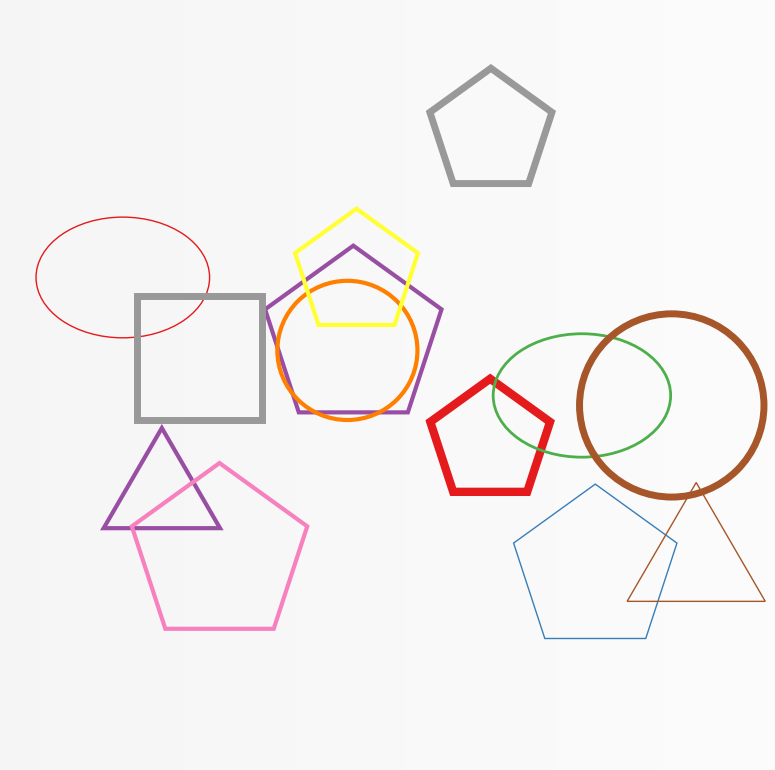[{"shape": "pentagon", "thickness": 3, "radius": 0.41, "center": [0.632, 0.427]}, {"shape": "oval", "thickness": 0.5, "radius": 0.56, "center": [0.158, 0.64]}, {"shape": "pentagon", "thickness": 0.5, "radius": 0.55, "center": [0.768, 0.26]}, {"shape": "oval", "thickness": 1, "radius": 0.57, "center": [0.751, 0.486]}, {"shape": "pentagon", "thickness": 1.5, "radius": 0.6, "center": [0.456, 0.561]}, {"shape": "triangle", "thickness": 1.5, "radius": 0.43, "center": [0.209, 0.357]}, {"shape": "circle", "thickness": 1.5, "radius": 0.45, "center": [0.448, 0.545]}, {"shape": "pentagon", "thickness": 1.5, "radius": 0.42, "center": [0.46, 0.646]}, {"shape": "circle", "thickness": 2.5, "radius": 0.59, "center": [0.867, 0.473]}, {"shape": "triangle", "thickness": 0.5, "radius": 0.51, "center": [0.898, 0.27]}, {"shape": "pentagon", "thickness": 1.5, "radius": 0.59, "center": [0.283, 0.28]}, {"shape": "pentagon", "thickness": 2.5, "radius": 0.41, "center": [0.633, 0.829]}, {"shape": "square", "thickness": 2.5, "radius": 0.4, "center": [0.257, 0.535]}]